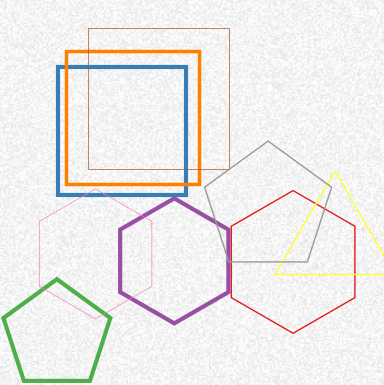[{"shape": "hexagon", "thickness": 1, "radius": 0.93, "center": [0.761, 0.32]}, {"shape": "square", "thickness": 3, "radius": 0.83, "center": [0.316, 0.66]}, {"shape": "pentagon", "thickness": 3, "radius": 0.73, "center": [0.148, 0.129]}, {"shape": "hexagon", "thickness": 3, "radius": 0.81, "center": [0.453, 0.322]}, {"shape": "square", "thickness": 2.5, "radius": 0.87, "center": [0.344, 0.695]}, {"shape": "triangle", "thickness": 1, "radius": 0.9, "center": [0.87, 0.377]}, {"shape": "square", "thickness": 0.5, "radius": 0.92, "center": [0.411, 0.744]}, {"shape": "hexagon", "thickness": 0.5, "radius": 0.84, "center": [0.248, 0.341]}, {"shape": "pentagon", "thickness": 1, "radius": 0.87, "center": [0.696, 0.46]}]